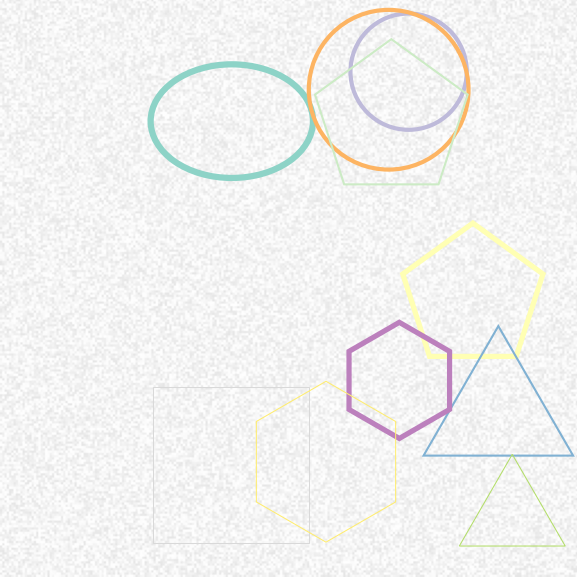[{"shape": "oval", "thickness": 3, "radius": 0.7, "center": [0.401, 0.789]}, {"shape": "pentagon", "thickness": 2.5, "radius": 0.64, "center": [0.819, 0.485]}, {"shape": "circle", "thickness": 2, "radius": 0.5, "center": [0.708, 0.875]}, {"shape": "triangle", "thickness": 1, "radius": 0.75, "center": [0.863, 0.285]}, {"shape": "circle", "thickness": 2, "radius": 0.69, "center": [0.673, 0.844]}, {"shape": "triangle", "thickness": 0.5, "radius": 0.53, "center": [0.887, 0.107]}, {"shape": "square", "thickness": 0.5, "radius": 0.68, "center": [0.4, 0.194]}, {"shape": "hexagon", "thickness": 2.5, "radius": 0.5, "center": [0.691, 0.34]}, {"shape": "pentagon", "thickness": 1, "radius": 0.7, "center": [0.678, 0.792]}, {"shape": "hexagon", "thickness": 0.5, "radius": 0.7, "center": [0.564, 0.2]}]